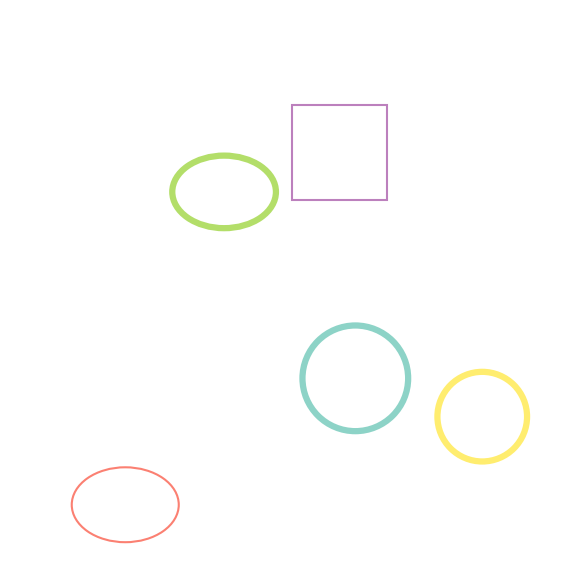[{"shape": "circle", "thickness": 3, "radius": 0.46, "center": [0.615, 0.344]}, {"shape": "oval", "thickness": 1, "radius": 0.46, "center": [0.217, 0.125]}, {"shape": "oval", "thickness": 3, "radius": 0.45, "center": [0.388, 0.667]}, {"shape": "square", "thickness": 1, "radius": 0.41, "center": [0.588, 0.735]}, {"shape": "circle", "thickness": 3, "radius": 0.39, "center": [0.835, 0.278]}]